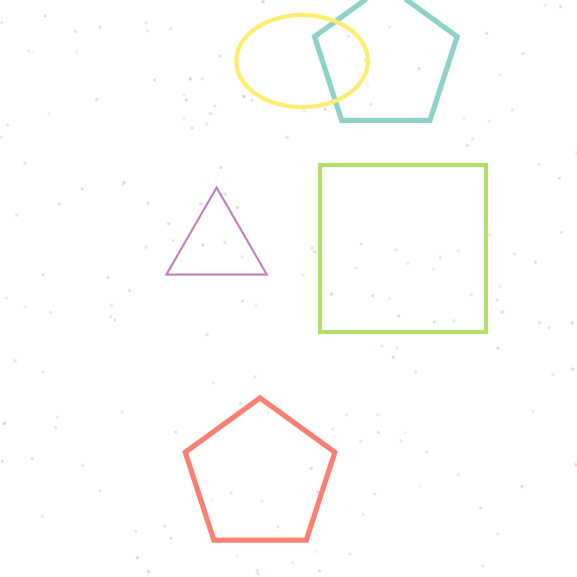[{"shape": "pentagon", "thickness": 2.5, "radius": 0.65, "center": [0.668, 0.896]}, {"shape": "pentagon", "thickness": 2.5, "radius": 0.68, "center": [0.45, 0.174]}, {"shape": "square", "thickness": 2, "radius": 0.72, "center": [0.698, 0.569]}, {"shape": "triangle", "thickness": 1, "radius": 0.5, "center": [0.375, 0.574]}, {"shape": "oval", "thickness": 2, "radius": 0.57, "center": [0.523, 0.893]}]